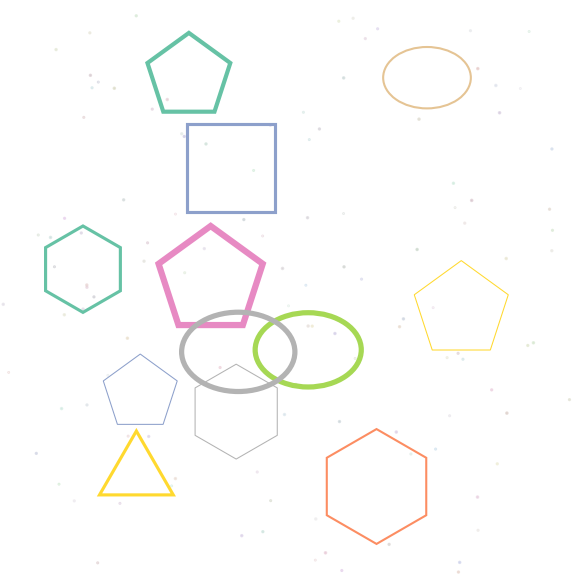[{"shape": "hexagon", "thickness": 1.5, "radius": 0.37, "center": [0.144, 0.533]}, {"shape": "pentagon", "thickness": 2, "radius": 0.38, "center": [0.327, 0.867]}, {"shape": "hexagon", "thickness": 1, "radius": 0.5, "center": [0.652, 0.157]}, {"shape": "square", "thickness": 1.5, "radius": 0.38, "center": [0.4, 0.708]}, {"shape": "pentagon", "thickness": 0.5, "radius": 0.34, "center": [0.243, 0.319]}, {"shape": "pentagon", "thickness": 3, "radius": 0.47, "center": [0.365, 0.513]}, {"shape": "oval", "thickness": 2.5, "radius": 0.46, "center": [0.534, 0.393]}, {"shape": "pentagon", "thickness": 0.5, "radius": 0.43, "center": [0.799, 0.462]}, {"shape": "triangle", "thickness": 1.5, "radius": 0.37, "center": [0.236, 0.179]}, {"shape": "oval", "thickness": 1, "radius": 0.38, "center": [0.739, 0.865]}, {"shape": "oval", "thickness": 2.5, "radius": 0.49, "center": [0.413, 0.39]}, {"shape": "hexagon", "thickness": 0.5, "radius": 0.41, "center": [0.409, 0.286]}]